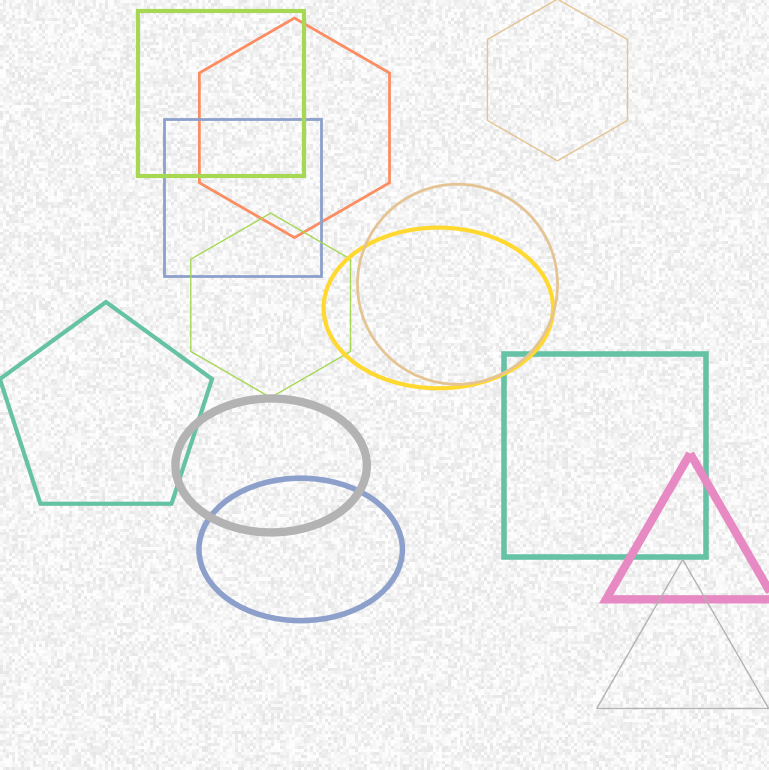[{"shape": "pentagon", "thickness": 1.5, "radius": 0.72, "center": [0.138, 0.463]}, {"shape": "square", "thickness": 2, "radius": 0.66, "center": [0.786, 0.408]}, {"shape": "hexagon", "thickness": 1, "radius": 0.71, "center": [0.382, 0.834]}, {"shape": "square", "thickness": 1, "radius": 0.51, "center": [0.315, 0.743]}, {"shape": "oval", "thickness": 2, "radius": 0.66, "center": [0.391, 0.286]}, {"shape": "triangle", "thickness": 3, "radius": 0.63, "center": [0.896, 0.285]}, {"shape": "square", "thickness": 1.5, "radius": 0.54, "center": [0.287, 0.878]}, {"shape": "hexagon", "thickness": 0.5, "radius": 0.6, "center": [0.351, 0.603]}, {"shape": "oval", "thickness": 1.5, "radius": 0.75, "center": [0.569, 0.6]}, {"shape": "hexagon", "thickness": 0.5, "radius": 0.53, "center": [0.724, 0.896]}, {"shape": "circle", "thickness": 1, "radius": 0.65, "center": [0.594, 0.631]}, {"shape": "triangle", "thickness": 0.5, "radius": 0.64, "center": [0.887, 0.144]}, {"shape": "oval", "thickness": 3, "radius": 0.62, "center": [0.352, 0.396]}]